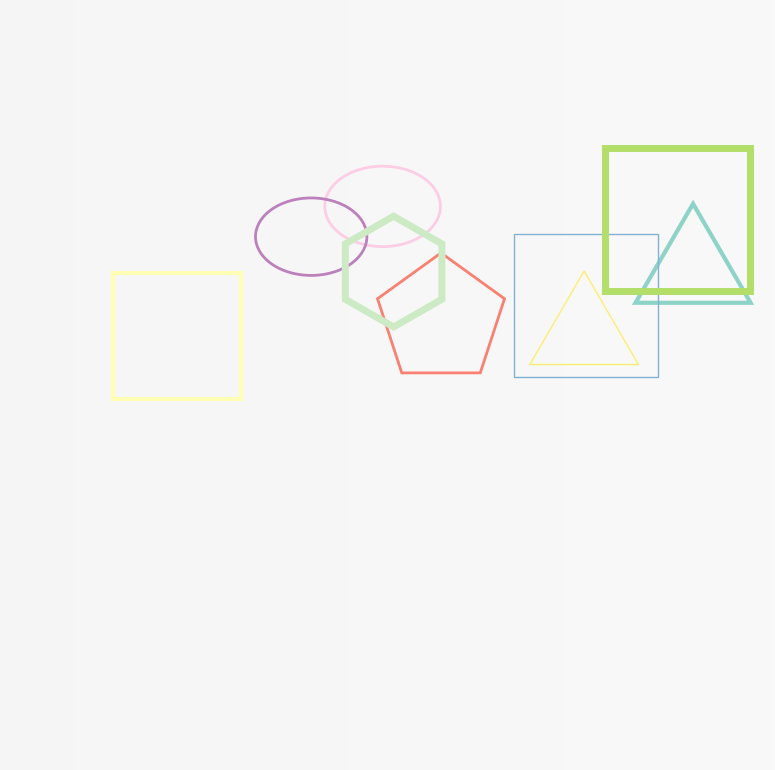[{"shape": "triangle", "thickness": 1.5, "radius": 0.43, "center": [0.894, 0.65]}, {"shape": "square", "thickness": 1.5, "radius": 0.41, "center": [0.229, 0.564]}, {"shape": "pentagon", "thickness": 1, "radius": 0.43, "center": [0.569, 0.585]}, {"shape": "square", "thickness": 0.5, "radius": 0.46, "center": [0.756, 0.604]}, {"shape": "square", "thickness": 2.5, "radius": 0.47, "center": [0.874, 0.715]}, {"shape": "oval", "thickness": 1, "radius": 0.37, "center": [0.494, 0.732]}, {"shape": "oval", "thickness": 1, "radius": 0.36, "center": [0.402, 0.693]}, {"shape": "hexagon", "thickness": 2.5, "radius": 0.36, "center": [0.508, 0.647]}, {"shape": "triangle", "thickness": 0.5, "radius": 0.4, "center": [0.754, 0.567]}]